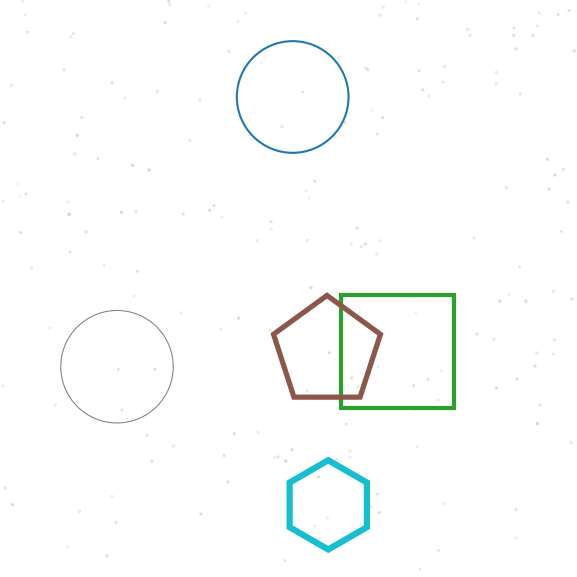[{"shape": "circle", "thickness": 1, "radius": 0.48, "center": [0.507, 0.831]}, {"shape": "square", "thickness": 2, "radius": 0.49, "center": [0.689, 0.39]}, {"shape": "pentagon", "thickness": 2.5, "radius": 0.49, "center": [0.566, 0.39]}, {"shape": "circle", "thickness": 0.5, "radius": 0.49, "center": [0.203, 0.364]}, {"shape": "hexagon", "thickness": 3, "radius": 0.39, "center": [0.568, 0.125]}]